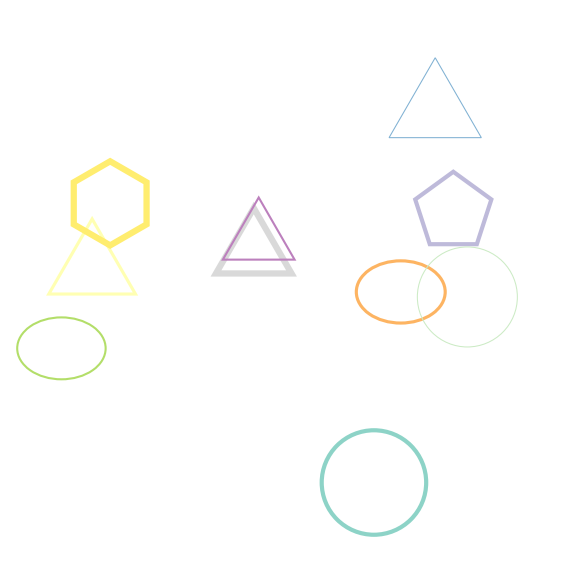[{"shape": "circle", "thickness": 2, "radius": 0.45, "center": [0.648, 0.164]}, {"shape": "triangle", "thickness": 1.5, "radius": 0.43, "center": [0.16, 0.533]}, {"shape": "pentagon", "thickness": 2, "radius": 0.35, "center": [0.785, 0.632]}, {"shape": "triangle", "thickness": 0.5, "radius": 0.46, "center": [0.754, 0.807]}, {"shape": "oval", "thickness": 1.5, "radius": 0.38, "center": [0.694, 0.494]}, {"shape": "oval", "thickness": 1, "radius": 0.38, "center": [0.106, 0.396]}, {"shape": "triangle", "thickness": 3, "radius": 0.38, "center": [0.439, 0.563]}, {"shape": "triangle", "thickness": 1, "radius": 0.36, "center": [0.448, 0.585]}, {"shape": "circle", "thickness": 0.5, "radius": 0.43, "center": [0.809, 0.485]}, {"shape": "hexagon", "thickness": 3, "radius": 0.36, "center": [0.191, 0.647]}]